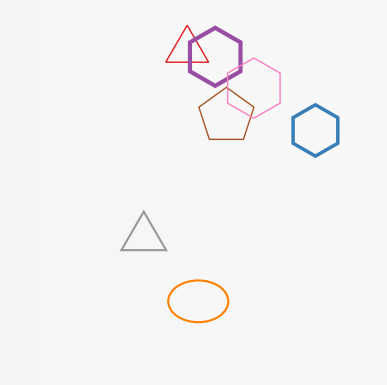[{"shape": "triangle", "thickness": 1, "radius": 0.32, "center": [0.483, 0.87]}, {"shape": "hexagon", "thickness": 2.5, "radius": 0.33, "center": [0.814, 0.661]}, {"shape": "hexagon", "thickness": 3, "radius": 0.38, "center": [0.555, 0.852]}, {"shape": "oval", "thickness": 1.5, "radius": 0.39, "center": [0.512, 0.217]}, {"shape": "pentagon", "thickness": 1, "radius": 0.37, "center": [0.584, 0.698]}, {"shape": "hexagon", "thickness": 1, "radius": 0.39, "center": [0.655, 0.771]}, {"shape": "triangle", "thickness": 1.5, "radius": 0.33, "center": [0.371, 0.384]}]